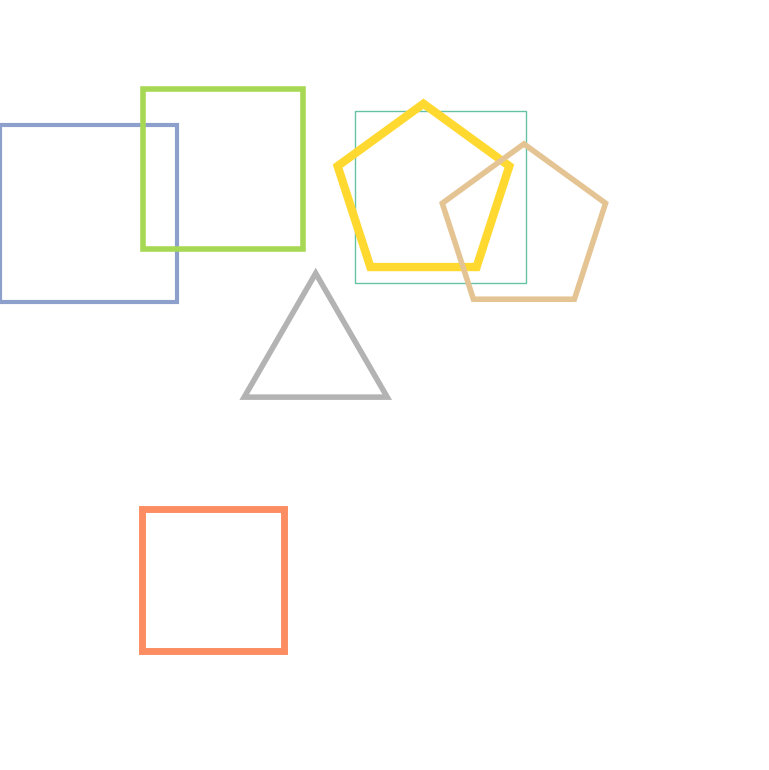[{"shape": "square", "thickness": 0.5, "radius": 0.56, "center": [0.572, 0.744]}, {"shape": "square", "thickness": 2.5, "radius": 0.46, "center": [0.277, 0.246]}, {"shape": "square", "thickness": 1.5, "radius": 0.57, "center": [0.115, 0.722]}, {"shape": "square", "thickness": 2, "radius": 0.52, "center": [0.289, 0.78]}, {"shape": "pentagon", "thickness": 3, "radius": 0.59, "center": [0.55, 0.748]}, {"shape": "pentagon", "thickness": 2, "radius": 0.56, "center": [0.68, 0.702]}, {"shape": "triangle", "thickness": 2, "radius": 0.54, "center": [0.41, 0.538]}]